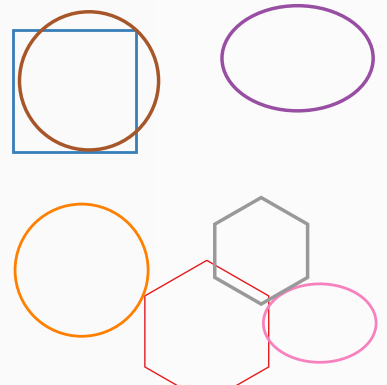[{"shape": "hexagon", "thickness": 1, "radius": 0.92, "center": [0.534, 0.139]}, {"shape": "square", "thickness": 2, "radius": 0.79, "center": [0.193, 0.763]}, {"shape": "oval", "thickness": 2.5, "radius": 0.98, "center": [0.768, 0.849]}, {"shape": "circle", "thickness": 2, "radius": 0.86, "center": [0.211, 0.298]}, {"shape": "circle", "thickness": 2.5, "radius": 0.9, "center": [0.23, 0.79]}, {"shape": "oval", "thickness": 2, "radius": 0.73, "center": [0.825, 0.161]}, {"shape": "hexagon", "thickness": 2.5, "radius": 0.69, "center": [0.674, 0.349]}]